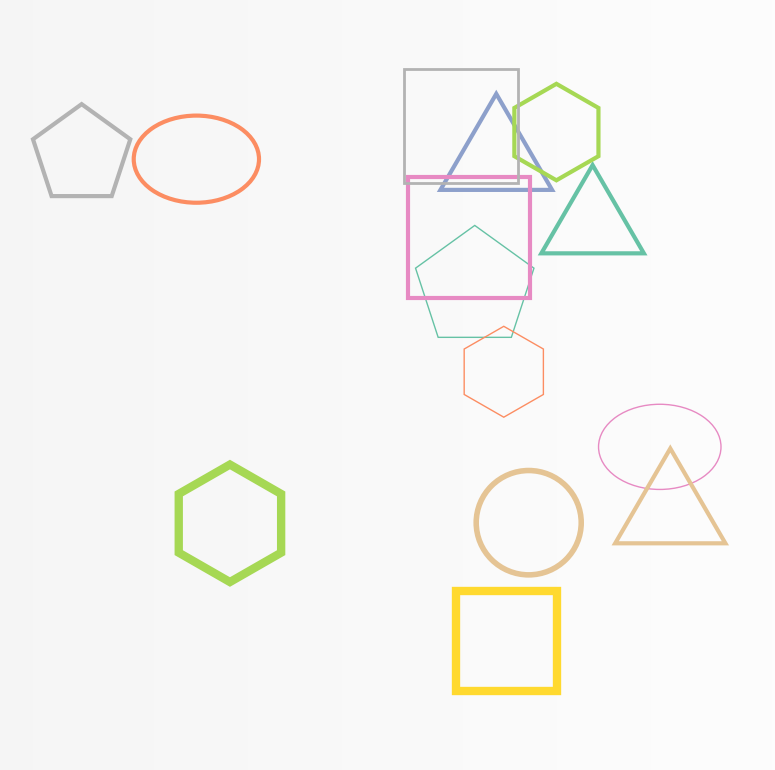[{"shape": "triangle", "thickness": 1.5, "radius": 0.38, "center": [0.765, 0.709]}, {"shape": "pentagon", "thickness": 0.5, "radius": 0.4, "center": [0.613, 0.627]}, {"shape": "oval", "thickness": 1.5, "radius": 0.4, "center": [0.253, 0.793]}, {"shape": "hexagon", "thickness": 0.5, "radius": 0.3, "center": [0.65, 0.517]}, {"shape": "triangle", "thickness": 1.5, "radius": 0.42, "center": [0.64, 0.795]}, {"shape": "oval", "thickness": 0.5, "radius": 0.4, "center": [0.851, 0.42]}, {"shape": "square", "thickness": 1.5, "radius": 0.39, "center": [0.605, 0.691]}, {"shape": "hexagon", "thickness": 1.5, "radius": 0.31, "center": [0.718, 0.828]}, {"shape": "hexagon", "thickness": 3, "radius": 0.38, "center": [0.297, 0.32]}, {"shape": "square", "thickness": 3, "radius": 0.33, "center": [0.653, 0.167]}, {"shape": "triangle", "thickness": 1.5, "radius": 0.41, "center": [0.865, 0.335]}, {"shape": "circle", "thickness": 2, "radius": 0.34, "center": [0.682, 0.321]}, {"shape": "square", "thickness": 1, "radius": 0.37, "center": [0.595, 0.836]}, {"shape": "pentagon", "thickness": 1.5, "radius": 0.33, "center": [0.105, 0.799]}]